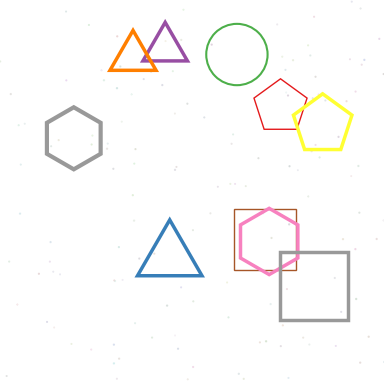[{"shape": "pentagon", "thickness": 1, "radius": 0.36, "center": [0.729, 0.723]}, {"shape": "triangle", "thickness": 2.5, "radius": 0.48, "center": [0.441, 0.332]}, {"shape": "circle", "thickness": 1.5, "radius": 0.4, "center": [0.615, 0.858]}, {"shape": "triangle", "thickness": 2.5, "radius": 0.33, "center": [0.429, 0.875]}, {"shape": "triangle", "thickness": 2.5, "radius": 0.35, "center": [0.346, 0.852]}, {"shape": "pentagon", "thickness": 2.5, "radius": 0.4, "center": [0.838, 0.676]}, {"shape": "square", "thickness": 1, "radius": 0.4, "center": [0.688, 0.377]}, {"shape": "hexagon", "thickness": 2.5, "radius": 0.43, "center": [0.699, 0.373]}, {"shape": "square", "thickness": 2.5, "radius": 0.44, "center": [0.815, 0.258]}, {"shape": "hexagon", "thickness": 3, "radius": 0.4, "center": [0.192, 0.641]}]